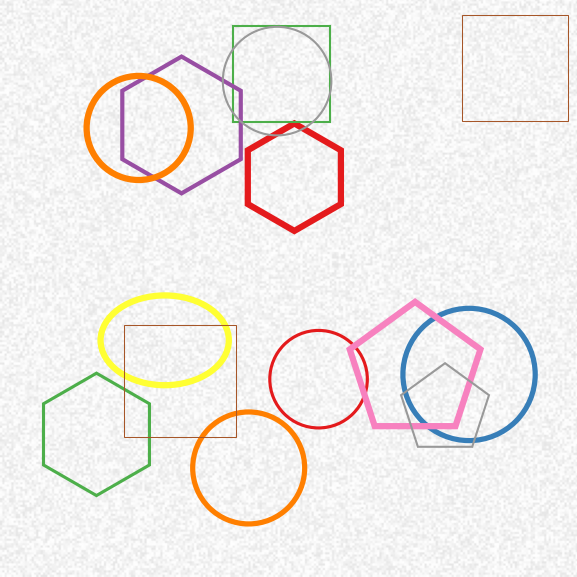[{"shape": "circle", "thickness": 1.5, "radius": 0.42, "center": [0.552, 0.343]}, {"shape": "hexagon", "thickness": 3, "radius": 0.47, "center": [0.51, 0.692]}, {"shape": "circle", "thickness": 2.5, "radius": 0.57, "center": [0.812, 0.351]}, {"shape": "hexagon", "thickness": 1.5, "radius": 0.53, "center": [0.167, 0.247]}, {"shape": "square", "thickness": 1, "radius": 0.42, "center": [0.487, 0.871]}, {"shape": "hexagon", "thickness": 2, "radius": 0.59, "center": [0.314, 0.783]}, {"shape": "circle", "thickness": 2.5, "radius": 0.48, "center": [0.431, 0.189]}, {"shape": "circle", "thickness": 3, "radius": 0.45, "center": [0.24, 0.778]}, {"shape": "oval", "thickness": 3, "radius": 0.56, "center": [0.285, 0.41]}, {"shape": "square", "thickness": 0.5, "radius": 0.46, "center": [0.892, 0.882]}, {"shape": "square", "thickness": 0.5, "radius": 0.49, "center": [0.311, 0.339]}, {"shape": "pentagon", "thickness": 3, "radius": 0.59, "center": [0.719, 0.357]}, {"shape": "pentagon", "thickness": 1, "radius": 0.4, "center": [0.771, 0.29]}, {"shape": "circle", "thickness": 1, "radius": 0.47, "center": [0.48, 0.859]}]